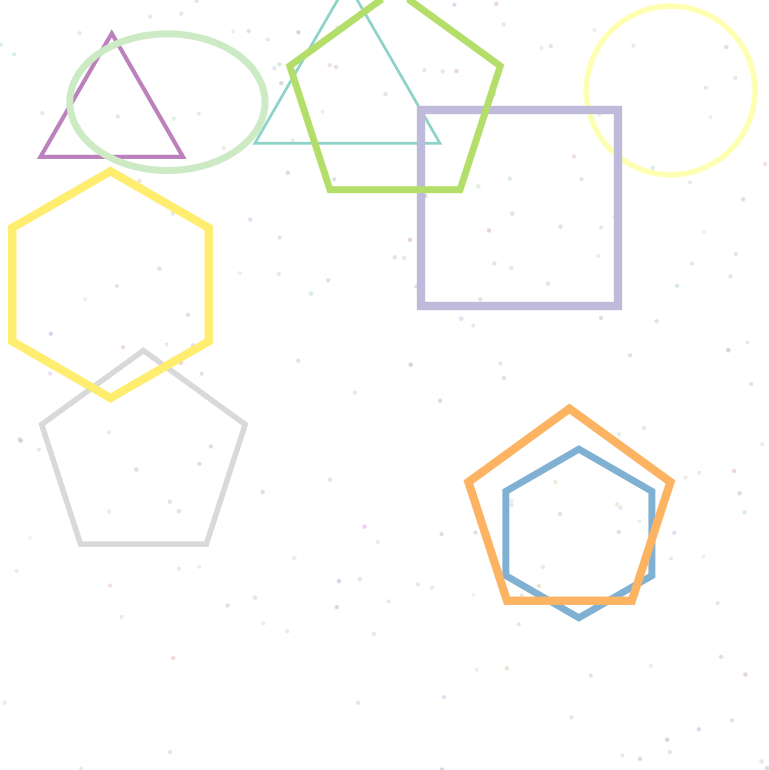[{"shape": "triangle", "thickness": 1, "radius": 0.69, "center": [0.451, 0.883]}, {"shape": "circle", "thickness": 2, "radius": 0.55, "center": [0.871, 0.883]}, {"shape": "square", "thickness": 3, "radius": 0.64, "center": [0.675, 0.73]}, {"shape": "hexagon", "thickness": 2.5, "radius": 0.55, "center": [0.752, 0.307]}, {"shape": "pentagon", "thickness": 3, "radius": 0.69, "center": [0.74, 0.331]}, {"shape": "pentagon", "thickness": 2.5, "radius": 0.72, "center": [0.513, 0.87]}, {"shape": "pentagon", "thickness": 2, "radius": 0.69, "center": [0.186, 0.406]}, {"shape": "triangle", "thickness": 1.5, "radius": 0.53, "center": [0.145, 0.85]}, {"shape": "oval", "thickness": 2.5, "radius": 0.63, "center": [0.217, 0.867]}, {"shape": "hexagon", "thickness": 3, "radius": 0.74, "center": [0.143, 0.63]}]